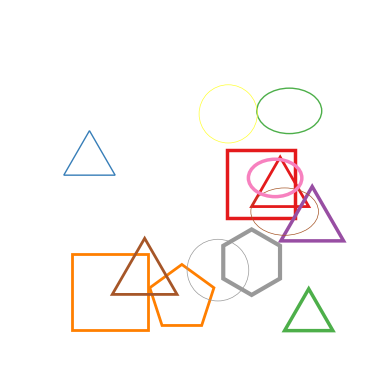[{"shape": "triangle", "thickness": 2, "radius": 0.43, "center": [0.728, 0.506]}, {"shape": "square", "thickness": 2.5, "radius": 0.44, "center": [0.677, 0.522]}, {"shape": "triangle", "thickness": 1, "radius": 0.39, "center": [0.232, 0.584]}, {"shape": "oval", "thickness": 1, "radius": 0.42, "center": [0.751, 0.712]}, {"shape": "triangle", "thickness": 2.5, "radius": 0.36, "center": [0.802, 0.177]}, {"shape": "triangle", "thickness": 2.5, "radius": 0.47, "center": [0.811, 0.421]}, {"shape": "pentagon", "thickness": 2, "radius": 0.44, "center": [0.472, 0.225]}, {"shape": "square", "thickness": 2, "radius": 0.49, "center": [0.286, 0.241]}, {"shape": "circle", "thickness": 0.5, "radius": 0.38, "center": [0.593, 0.704]}, {"shape": "triangle", "thickness": 2, "radius": 0.49, "center": [0.376, 0.284]}, {"shape": "oval", "thickness": 0.5, "radius": 0.44, "center": [0.739, 0.45]}, {"shape": "oval", "thickness": 2.5, "radius": 0.35, "center": [0.715, 0.538]}, {"shape": "hexagon", "thickness": 3, "radius": 0.43, "center": [0.654, 0.319]}, {"shape": "circle", "thickness": 0.5, "radius": 0.4, "center": [0.566, 0.298]}]